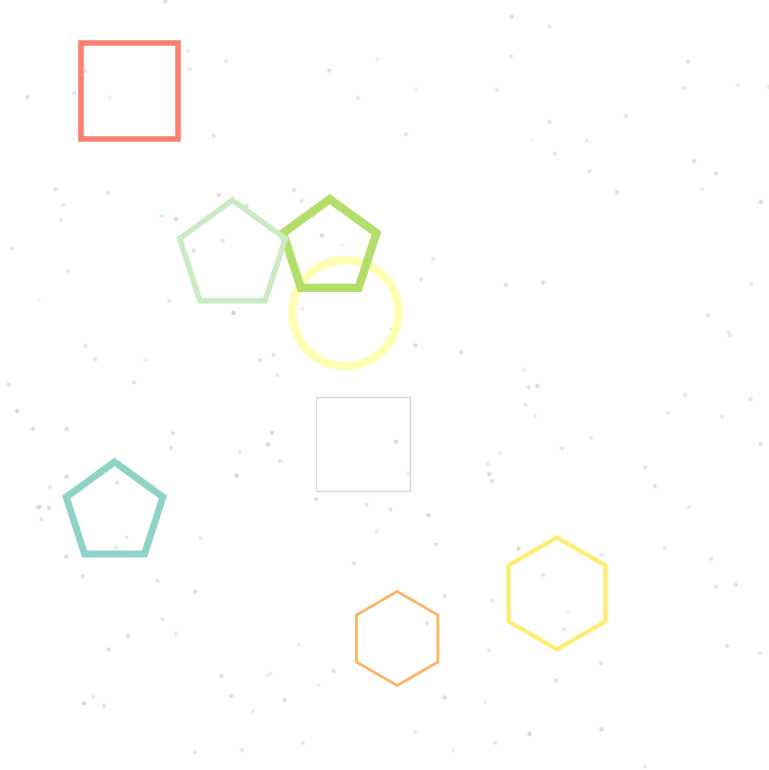[{"shape": "pentagon", "thickness": 2.5, "radius": 0.33, "center": [0.149, 0.334]}, {"shape": "circle", "thickness": 3, "radius": 0.34, "center": [0.449, 0.593]}, {"shape": "square", "thickness": 2, "radius": 0.31, "center": [0.168, 0.882]}, {"shape": "hexagon", "thickness": 1, "radius": 0.31, "center": [0.516, 0.171]}, {"shape": "pentagon", "thickness": 3, "radius": 0.32, "center": [0.428, 0.678]}, {"shape": "square", "thickness": 0.5, "radius": 0.3, "center": [0.472, 0.423]}, {"shape": "pentagon", "thickness": 2, "radius": 0.36, "center": [0.302, 0.668]}, {"shape": "hexagon", "thickness": 1.5, "radius": 0.36, "center": [0.723, 0.229]}]